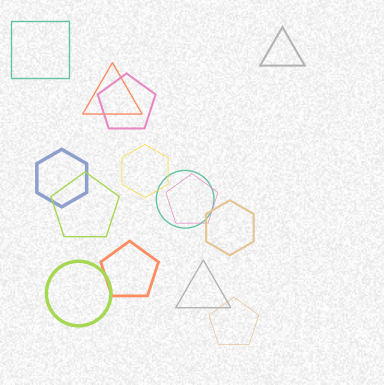[{"shape": "square", "thickness": 1, "radius": 0.37, "center": [0.104, 0.872]}, {"shape": "circle", "thickness": 1, "radius": 0.37, "center": [0.481, 0.482]}, {"shape": "pentagon", "thickness": 2, "radius": 0.39, "center": [0.337, 0.295]}, {"shape": "triangle", "thickness": 1, "radius": 0.45, "center": [0.292, 0.748]}, {"shape": "hexagon", "thickness": 2.5, "radius": 0.37, "center": [0.16, 0.537]}, {"shape": "pentagon", "thickness": 1.5, "radius": 0.4, "center": [0.329, 0.73]}, {"shape": "pentagon", "thickness": 0.5, "radius": 0.36, "center": [0.498, 0.478]}, {"shape": "circle", "thickness": 2.5, "radius": 0.42, "center": [0.204, 0.238]}, {"shape": "pentagon", "thickness": 1, "radius": 0.47, "center": [0.221, 0.461]}, {"shape": "hexagon", "thickness": 0.5, "radius": 0.35, "center": [0.377, 0.556]}, {"shape": "pentagon", "thickness": 0.5, "radius": 0.34, "center": [0.607, 0.16]}, {"shape": "hexagon", "thickness": 1.5, "radius": 0.36, "center": [0.597, 0.408]}, {"shape": "triangle", "thickness": 1, "radius": 0.41, "center": [0.528, 0.242]}, {"shape": "triangle", "thickness": 1.5, "radius": 0.33, "center": [0.734, 0.863]}]